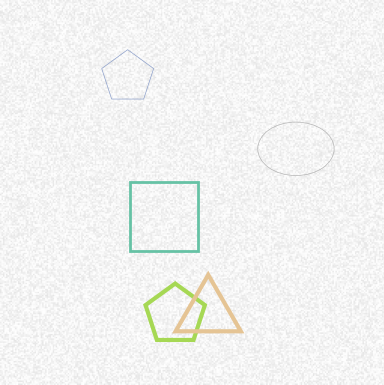[{"shape": "square", "thickness": 2, "radius": 0.44, "center": [0.426, 0.438]}, {"shape": "pentagon", "thickness": 0.5, "radius": 0.35, "center": [0.332, 0.8]}, {"shape": "pentagon", "thickness": 3, "radius": 0.41, "center": [0.455, 0.183]}, {"shape": "triangle", "thickness": 3, "radius": 0.49, "center": [0.541, 0.188]}, {"shape": "oval", "thickness": 0.5, "radius": 0.5, "center": [0.769, 0.613]}]